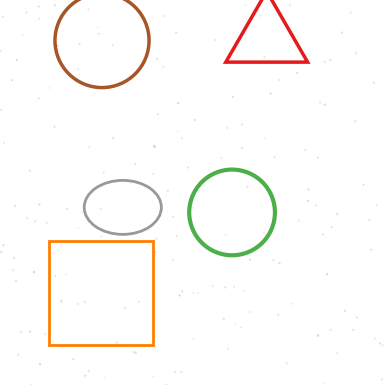[{"shape": "triangle", "thickness": 2.5, "radius": 0.61, "center": [0.693, 0.9]}, {"shape": "circle", "thickness": 3, "radius": 0.56, "center": [0.603, 0.448]}, {"shape": "square", "thickness": 2, "radius": 0.68, "center": [0.262, 0.24]}, {"shape": "circle", "thickness": 2.5, "radius": 0.61, "center": [0.265, 0.895]}, {"shape": "oval", "thickness": 2, "radius": 0.5, "center": [0.319, 0.461]}]